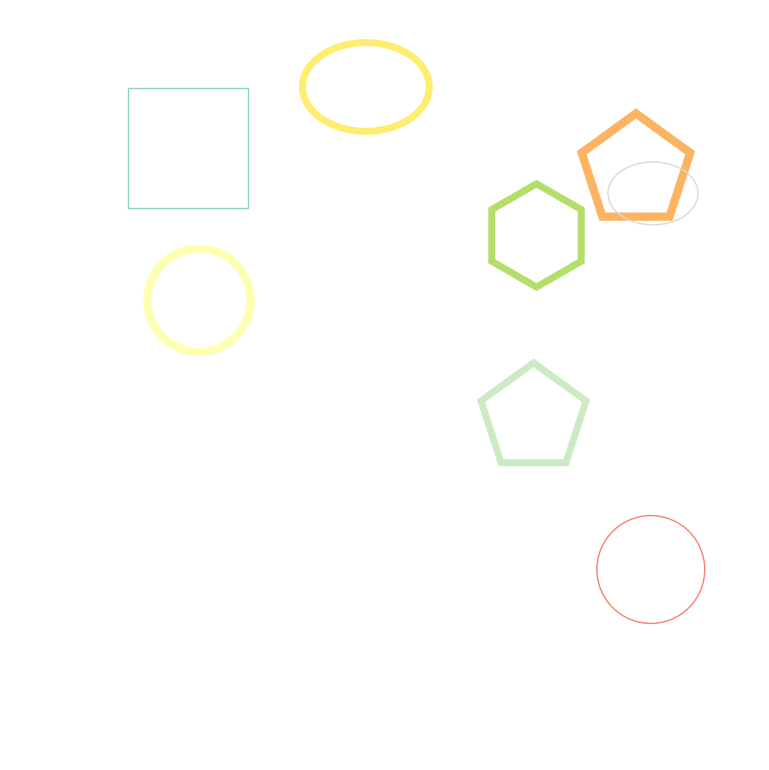[{"shape": "square", "thickness": 0.5, "radius": 0.39, "center": [0.244, 0.808]}, {"shape": "circle", "thickness": 3, "radius": 0.33, "center": [0.258, 0.61]}, {"shape": "circle", "thickness": 0.5, "radius": 0.35, "center": [0.845, 0.26]}, {"shape": "pentagon", "thickness": 3, "radius": 0.37, "center": [0.826, 0.779]}, {"shape": "hexagon", "thickness": 2.5, "radius": 0.34, "center": [0.697, 0.694]}, {"shape": "oval", "thickness": 0.5, "radius": 0.29, "center": [0.848, 0.749]}, {"shape": "pentagon", "thickness": 2.5, "radius": 0.36, "center": [0.693, 0.457]}, {"shape": "oval", "thickness": 2.5, "radius": 0.41, "center": [0.475, 0.887]}]